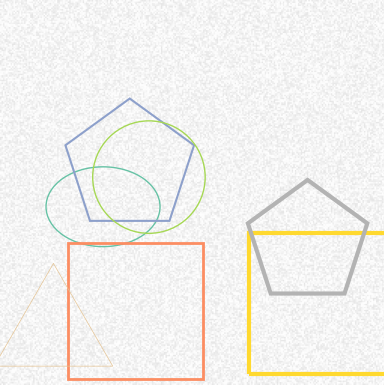[{"shape": "oval", "thickness": 1, "radius": 0.74, "center": [0.268, 0.463]}, {"shape": "square", "thickness": 2, "radius": 0.88, "center": [0.352, 0.192]}, {"shape": "pentagon", "thickness": 1.5, "radius": 0.88, "center": [0.337, 0.568]}, {"shape": "circle", "thickness": 1, "radius": 0.73, "center": [0.387, 0.54]}, {"shape": "square", "thickness": 3, "radius": 0.91, "center": [0.829, 0.213]}, {"shape": "triangle", "thickness": 0.5, "radius": 0.89, "center": [0.139, 0.138]}, {"shape": "pentagon", "thickness": 3, "radius": 0.82, "center": [0.799, 0.369]}]